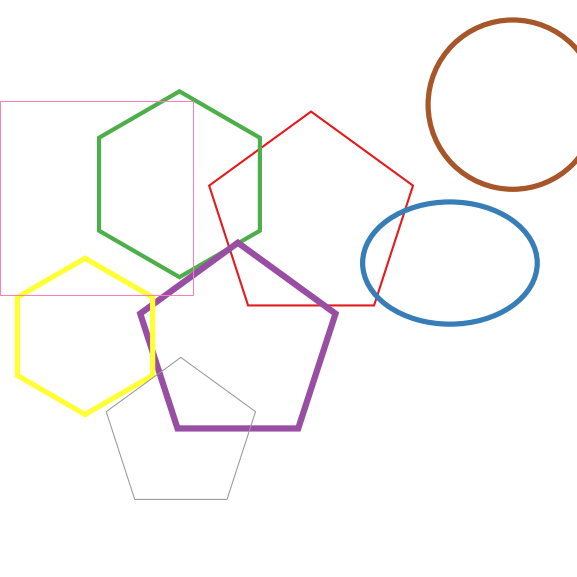[{"shape": "pentagon", "thickness": 1, "radius": 0.93, "center": [0.539, 0.62]}, {"shape": "oval", "thickness": 2.5, "radius": 0.76, "center": [0.779, 0.544]}, {"shape": "hexagon", "thickness": 2, "radius": 0.8, "center": [0.311, 0.68]}, {"shape": "pentagon", "thickness": 3, "radius": 0.89, "center": [0.412, 0.401]}, {"shape": "hexagon", "thickness": 2.5, "radius": 0.68, "center": [0.147, 0.417]}, {"shape": "circle", "thickness": 2.5, "radius": 0.73, "center": [0.888, 0.818]}, {"shape": "square", "thickness": 0.5, "radius": 0.84, "center": [0.167, 0.656]}, {"shape": "pentagon", "thickness": 0.5, "radius": 0.68, "center": [0.313, 0.244]}]